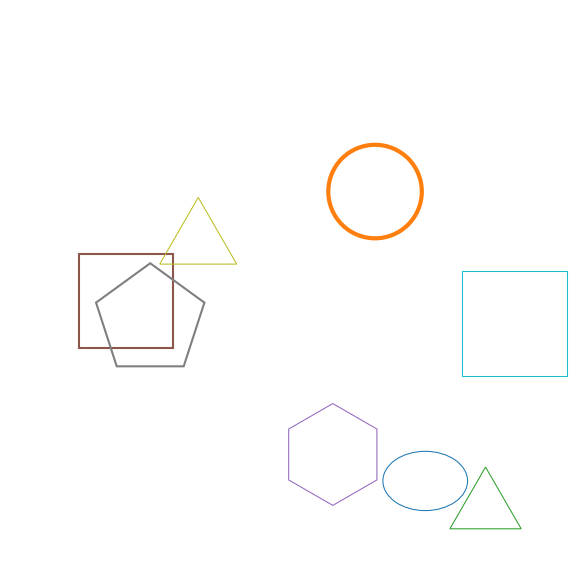[{"shape": "oval", "thickness": 0.5, "radius": 0.37, "center": [0.736, 0.166]}, {"shape": "circle", "thickness": 2, "radius": 0.4, "center": [0.649, 0.667]}, {"shape": "triangle", "thickness": 0.5, "radius": 0.36, "center": [0.841, 0.119]}, {"shape": "hexagon", "thickness": 0.5, "radius": 0.44, "center": [0.576, 0.212]}, {"shape": "square", "thickness": 1, "radius": 0.41, "center": [0.218, 0.479]}, {"shape": "pentagon", "thickness": 1, "radius": 0.49, "center": [0.26, 0.445]}, {"shape": "triangle", "thickness": 0.5, "radius": 0.38, "center": [0.343, 0.58]}, {"shape": "square", "thickness": 0.5, "radius": 0.45, "center": [0.891, 0.438]}]